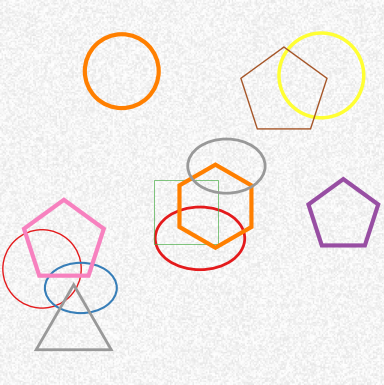[{"shape": "oval", "thickness": 2, "radius": 0.58, "center": [0.519, 0.381]}, {"shape": "circle", "thickness": 1, "radius": 0.51, "center": [0.109, 0.302]}, {"shape": "oval", "thickness": 1.5, "radius": 0.47, "center": [0.21, 0.252]}, {"shape": "square", "thickness": 0.5, "radius": 0.42, "center": [0.484, 0.45]}, {"shape": "pentagon", "thickness": 3, "radius": 0.48, "center": [0.892, 0.44]}, {"shape": "hexagon", "thickness": 3, "radius": 0.54, "center": [0.56, 0.464]}, {"shape": "circle", "thickness": 3, "radius": 0.48, "center": [0.316, 0.815]}, {"shape": "circle", "thickness": 2.5, "radius": 0.55, "center": [0.835, 0.804]}, {"shape": "pentagon", "thickness": 1, "radius": 0.59, "center": [0.737, 0.76]}, {"shape": "pentagon", "thickness": 3, "radius": 0.54, "center": [0.166, 0.372]}, {"shape": "triangle", "thickness": 2, "radius": 0.56, "center": [0.191, 0.148]}, {"shape": "oval", "thickness": 2, "radius": 0.5, "center": [0.588, 0.569]}]